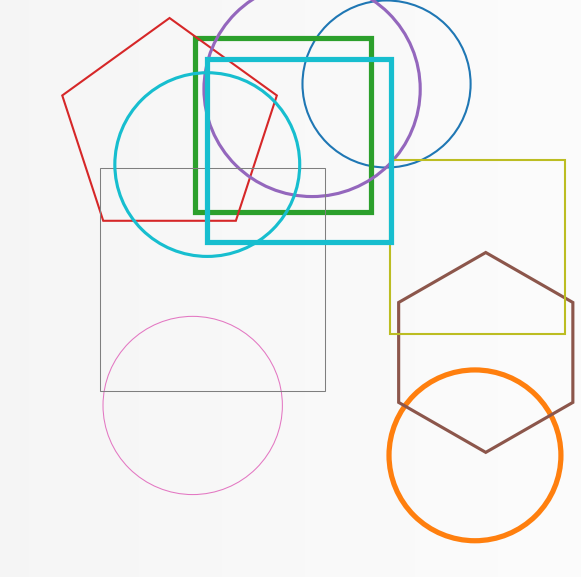[{"shape": "circle", "thickness": 1, "radius": 0.72, "center": [0.665, 0.854]}, {"shape": "circle", "thickness": 2.5, "radius": 0.74, "center": [0.817, 0.211]}, {"shape": "square", "thickness": 2.5, "radius": 0.75, "center": [0.487, 0.783]}, {"shape": "pentagon", "thickness": 1, "radius": 0.97, "center": [0.292, 0.774]}, {"shape": "circle", "thickness": 1.5, "radius": 0.93, "center": [0.537, 0.845]}, {"shape": "hexagon", "thickness": 1.5, "radius": 0.87, "center": [0.836, 0.389]}, {"shape": "circle", "thickness": 0.5, "radius": 0.77, "center": [0.332, 0.297]}, {"shape": "square", "thickness": 0.5, "radius": 0.97, "center": [0.365, 0.515]}, {"shape": "square", "thickness": 1, "radius": 0.75, "center": [0.821, 0.571]}, {"shape": "square", "thickness": 2.5, "radius": 0.79, "center": [0.514, 0.739]}, {"shape": "circle", "thickness": 1.5, "radius": 0.8, "center": [0.357, 0.714]}]